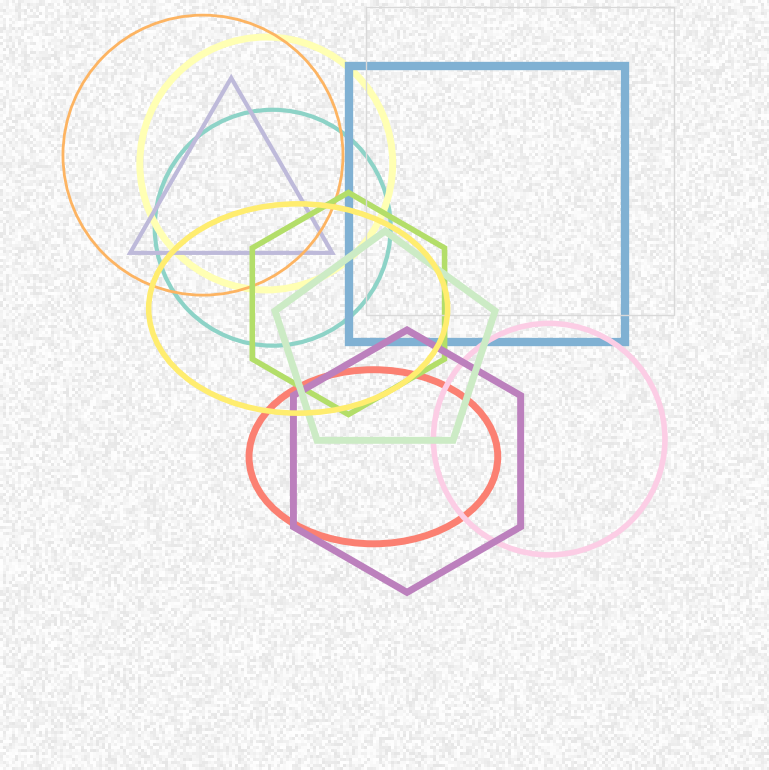[{"shape": "circle", "thickness": 1.5, "radius": 0.77, "center": [0.354, 0.704]}, {"shape": "circle", "thickness": 2.5, "radius": 0.82, "center": [0.346, 0.788]}, {"shape": "triangle", "thickness": 1.5, "radius": 0.76, "center": [0.3, 0.747]}, {"shape": "oval", "thickness": 2.5, "radius": 0.81, "center": [0.485, 0.407]}, {"shape": "square", "thickness": 3, "radius": 0.9, "center": [0.632, 0.735]}, {"shape": "circle", "thickness": 1, "radius": 0.91, "center": [0.264, 0.799]}, {"shape": "hexagon", "thickness": 2, "radius": 0.72, "center": [0.453, 0.606]}, {"shape": "circle", "thickness": 2, "radius": 0.75, "center": [0.713, 0.43]}, {"shape": "square", "thickness": 0.5, "radius": 1.0, "center": [0.676, 0.791]}, {"shape": "hexagon", "thickness": 2.5, "radius": 0.85, "center": [0.529, 0.401]}, {"shape": "pentagon", "thickness": 2.5, "radius": 0.75, "center": [0.5, 0.55]}, {"shape": "oval", "thickness": 2, "radius": 0.97, "center": [0.387, 0.599]}]